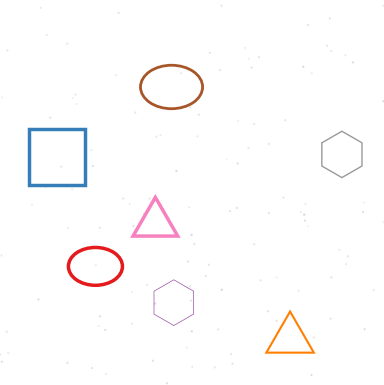[{"shape": "oval", "thickness": 2.5, "radius": 0.35, "center": [0.248, 0.308]}, {"shape": "square", "thickness": 2.5, "radius": 0.36, "center": [0.148, 0.592]}, {"shape": "hexagon", "thickness": 0.5, "radius": 0.3, "center": [0.451, 0.214]}, {"shape": "triangle", "thickness": 1.5, "radius": 0.36, "center": [0.754, 0.12]}, {"shape": "oval", "thickness": 2, "radius": 0.4, "center": [0.446, 0.774]}, {"shape": "triangle", "thickness": 2.5, "radius": 0.34, "center": [0.404, 0.42]}, {"shape": "hexagon", "thickness": 1, "radius": 0.3, "center": [0.888, 0.599]}]